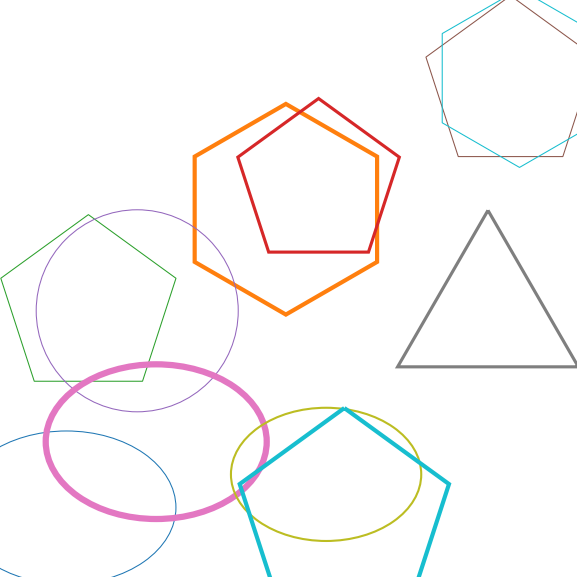[{"shape": "oval", "thickness": 0.5, "radius": 0.95, "center": [0.115, 0.12]}, {"shape": "hexagon", "thickness": 2, "radius": 0.91, "center": [0.495, 0.637]}, {"shape": "pentagon", "thickness": 0.5, "radius": 0.8, "center": [0.153, 0.468]}, {"shape": "pentagon", "thickness": 1.5, "radius": 0.74, "center": [0.552, 0.682]}, {"shape": "circle", "thickness": 0.5, "radius": 0.87, "center": [0.238, 0.461]}, {"shape": "pentagon", "thickness": 0.5, "radius": 0.77, "center": [0.884, 0.853]}, {"shape": "oval", "thickness": 3, "radius": 0.96, "center": [0.271, 0.234]}, {"shape": "triangle", "thickness": 1.5, "radius": 0.9, "center": [0.845, 0.454]}, {"shape": "oval", "thickness": 1, "radius": 0.82, "center": [0.565, 0.178]}, {"shape": "hexagon", "thickness": 0.5, "radius": 0.77, "center": [0.9, 0.864]}, {"shape": "pentagon", "thickness": 2, "radius": 0.95, "center": [0.596, 0.102]}]